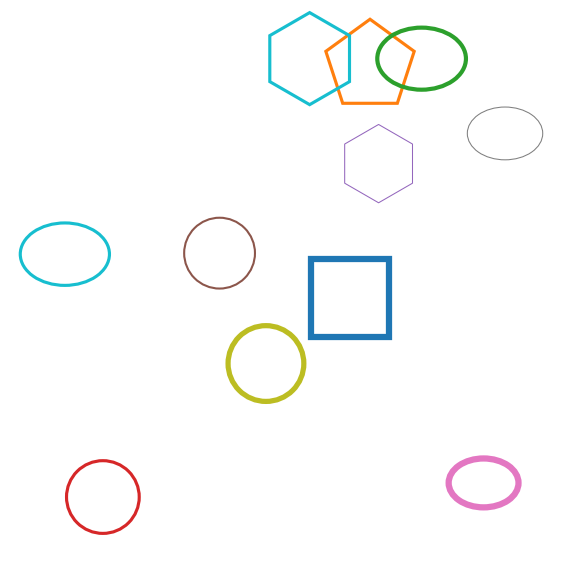[{"shape": "square", "thickness": 3, "radius": 0.34, "center": [0.606, 0.483]}, {"shape": "pentagon", "thickness": 1.5, "radius": 0.4, "center": [0.641, 0.885]}, {"shape": "oval", "thickness": 2, "radius": 0.38, "center": [0.73, 0.898]}, {"shape": "circle", "thickness": 1.5, "radius": 0.31, "center": [0.178, 0.138]}, {"shape": "hexagon", "thickness": 0.5, "radius": 0.34, "center": [0.656, 0.716]}, {"shape": "circle", "thickness": 1, "radius": 0.31, "center": [0.38, 0.561]}, {"shape": "oval", "thickness": 3, "radius": 0.3, "center": [0.837, 0.163]}, {"shape": "oval", "thickness": 0.5, "radius": 0.33, "center": [0.875, 0.768]}, {"shape": "circle", "thickness": 2.5, "radius": 0.33, "center": [0.461, 0.37]}, {"shape": "oval", "thickness": 1.5, "radius": 0.39, "center": [0.112, 0.559]}, {"shape": "hexagon", "thickness": 1.5, "radius": 0.4, "center": [0.536, 0.898]}]